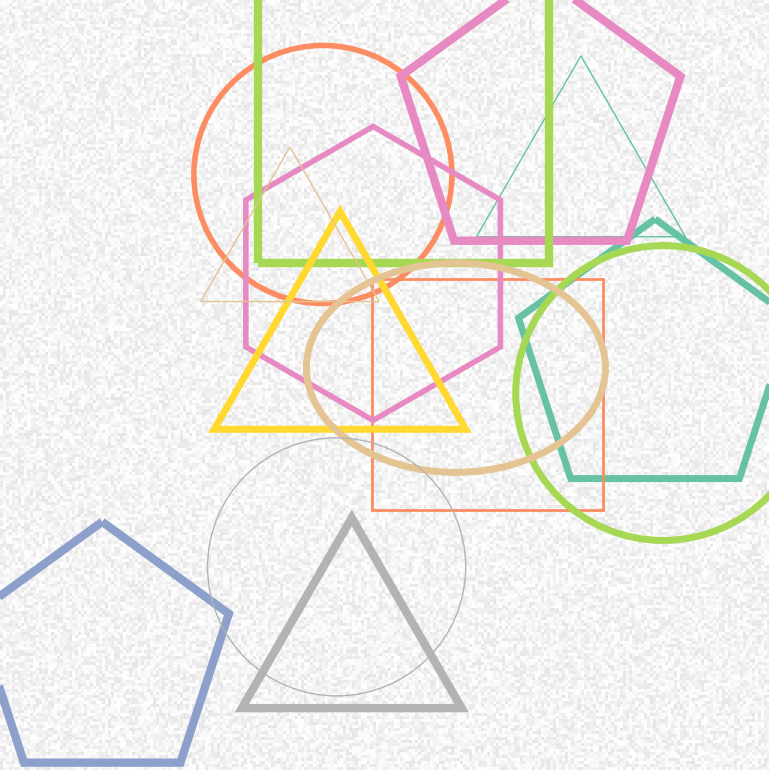[{"shape": "pentagon", "thickness": 2.5, "radius": 0.93, "center": [0.851, 0.529]}, {"shape": "triangle", "thickness": 0.5, "radius": 0.78, "center": [0.754, 0.771]}, {"shape": "square", "thickness": 1, "radius": 0.75, "center": [0.633, 0.488]}, {"shape": "circle", "thickness": 2, "radius": 0.84, "center": [0.419, 0.773]}, {"shape": "pentagon", "thickness": 3, "radius": 0.86, "center": [0.133, 0.149]}, {"shape": "pentagon", "thickness": 3, "radius": 0.96, "center": [0.702, 0.842]}, {"shape": "hexagon", "thickness": 2, "radius": 0.95, "center": [0.485, 0.645]}, {"shape": "circle", "thickness": 2.5, "radius": 0.96, "center": [0.861, 0.49]}, {"shape": "square", "thickness": 3, "radius": 0.95, "center": [0.524, 0.847]}, {"shape": "triangle", "thickness": 2.5, "radius": 0.94, "center": [0.442, 0.537]}, {"shape": "triangle", "thickness": 0.5, "radius": 0.67, "center": [0.377, 0.675]}, {"shape": "oval", "thickness": 2.5, "radius": 0.97, "center": [0.592, 0.522]}, {"shape": "circle", "thickness": 0.5, "radius": 0.84, "center": [0.437, 0.264]}, {"shape": "triangle", "thickness": 3, "radius": 0.82, "center": [0.457, 0.163]}]